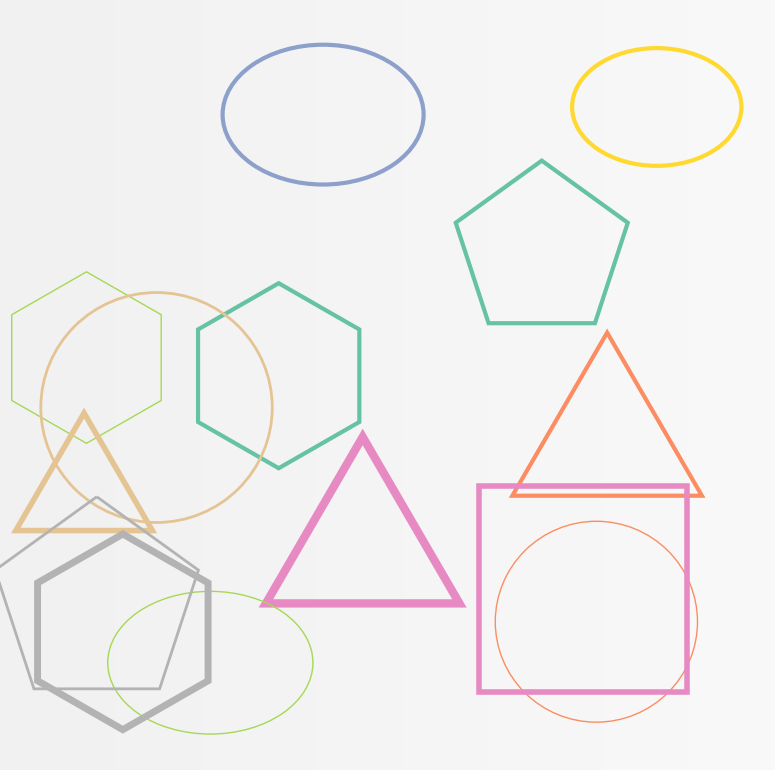[{"shape": "hexagon", "thickness": 1.5, "radius": 0.6, "center": [0.36, 0.512]}, {"shape": "pentagon", "thickness": 1.5, "radius": 0.58, "center": [0.699, 0.675]}, {"shape": "circle", "thickness": 0.5, "radius": 0.65, "center": [0.77, 0.193]}, {"shape": "triangle", "thickness": 1.5, "radius": 0.71, "center": [0.783, 0.427]}, {"shape": "oval", "thickness": 1.5, "radius": 0.65, "center": [0.417, 0.851]}, {"shape": "triangle", "thickness": 3, "radius": 0.72, "center": [0.468, 0.288]}, {"shape": "square", "thickness": 2, "radius": 0.67, "center": [0.752, 0.235]}, {"shape": "oval", "thickness": 0.5, "radius": 0.66, "center": [0.271, 0.139]}, {"shape": "hexagon", "thickness": 0.5, "radius": 0.56, "center": [0.112, 0.536]}, {"shape": "oval", "thickness": 1.5, "radius": 0.55, "center": [0.847, 0.861]}, {"shape": "triangle", "thickness": 2, "radius": 0.51, "center": [0.108, 0.362]}, {"shape": "circle", "thickness": 1, "radius": 0.75, "center": [0.202, 0.471]}, {"shape": "hexagon", "thickness": 2.5, "radius": 0.64, "center": [0.158, 0.179]}, {"shape": "pentagon", "thickness": 1, "radius": 0.69, "center": [0.125, 0.217]}]